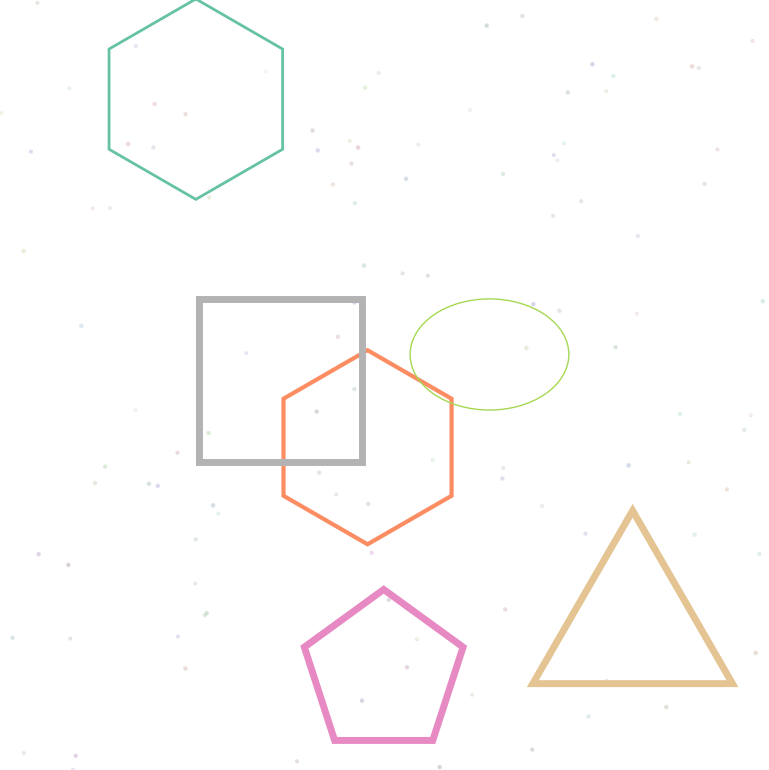[{"shape": "hexagon", "thickness": 1, "radius": 0.65, "center": [0.254, 0.871]}, {"shape": "hexagon", "thickness": 1.5, "radius": 0.63, "center": [0.477, 0.419]}, {"shape": "pentagon", "thickness": 2.5, "radius": 0.54, "center": [0.498, 0.126]}, {"shape": "oval", "thickness": 0.5, "radius": 0.52, "center": [0.636, 0.54]}, {"shape": "triangle", "thickness": 2.5, "radius": 0.75, "center": [0.822, 0.187]}, {"shape": "square", "thickness": 2.5, "radius": 0.53, "center": [0.364, 0.506]}]